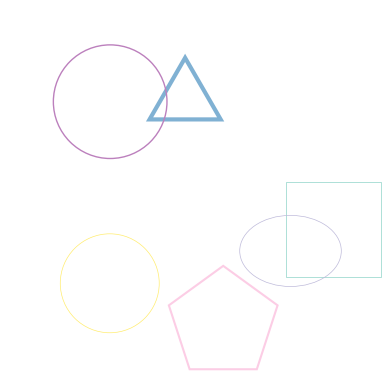[{"shape": "square", "thickness": 0.5, "radius": 0.62, "center": [0.867, 0.404]}, {"shape": "oval", "thickness": 0.5, "radius": 0.66, "center": [0.755, 0.348]}, {"shape": "triangle", "thickness": 3, "radius": 0.53, "center": [0.481, 0.743]}, {"shape": "pentagon", "thickness": 1.5, "radius": 0.74, "center": [0.58, 0.161]}, {"shape": "circle", "thickness": 1, "radius": 0.74, "center": [0.286, 0.736]}, {"shape": "circle", "thickness": 0.5, "radius": 0.64, "center": [0.285, 0.264]}]